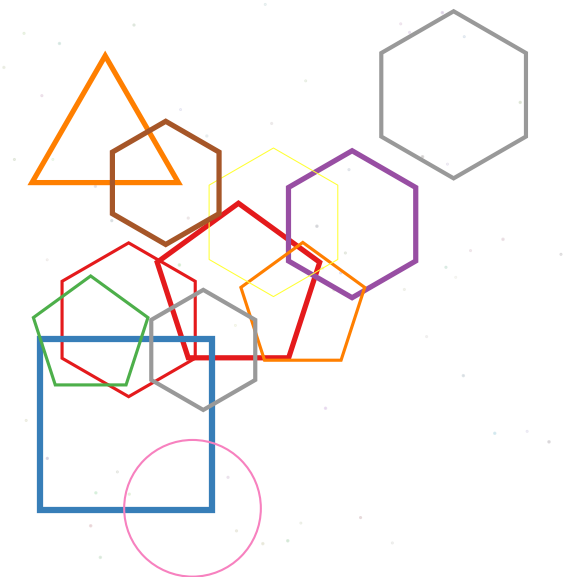[{"shape": "pentagon", "thickness": 2.5, "radius": 0.74, "center": [0.413, 0.499]}, {"shape": "hexagon", "thickness": 1.5, "radius": 0.67, "center": [0.223, 0.445]}, {"shape": "square", "thickness": 3, "radius": 0.74, "center": [0.218, 0.264]}, {"shape": "pentagon", "thickness": 1.5, "radius": 0.52, "center": [0.157, 0.417]}, {"shape": "hexagon", "thickness": 2.5, "radius": 0.64, "center": [0.61, 0.611]}, {"shape": "pentagon", "thickness": 1.5, "radius": 0.56, "center": [0.524, 0.467]}, {"shape": "triangle", "thickness": 2.5, "radius": 0.73, "center": [0.182, 0.756]}, {"shape": "hexagon", "thickness": 0.5, "radius": 0.64, "center": [0.474, 0.614]}, {"shape": "hexagon", "thickness": 2.5, "radius": 0.53, "center": [0.287, 0.682]}, {"shape": "circle", "thickness": 1, "radius": 0.59, "center": [0.333, 0.119]}, {"shape": "hexagon", "thickness": 2, "radius": 0.72, "center": [0.786, 0.835]}, {"shape": "hexagon", "thickness": 2, "radius": 0.52, "center": [0.352, 0.393]}]